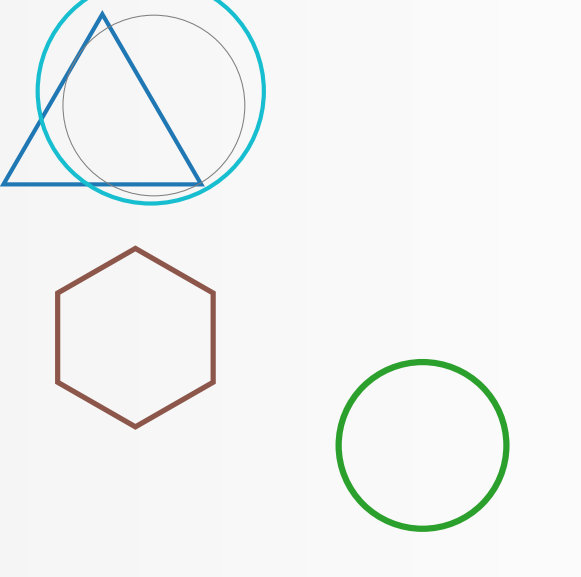[{"shape": "triangle", "thickness": 2, "radius": 0.98, "center": [0.176, 0.778]}, {"shape": "circle", "thickness": 3, "radius": 0.72, "center": [0.727, 0.228]}, {"shape": "hexagon", "thickness": 2.5, "radius": 0.77, "center": [0.233, 0.414]}, {"shape": "circle", "thickness": 0.5, "radius": 0.78, "center": [0.265, 0.816]}, {"shape": "circle", "thickness": 2, "radius": 0.97, "center": [0.259, 0.841]}]